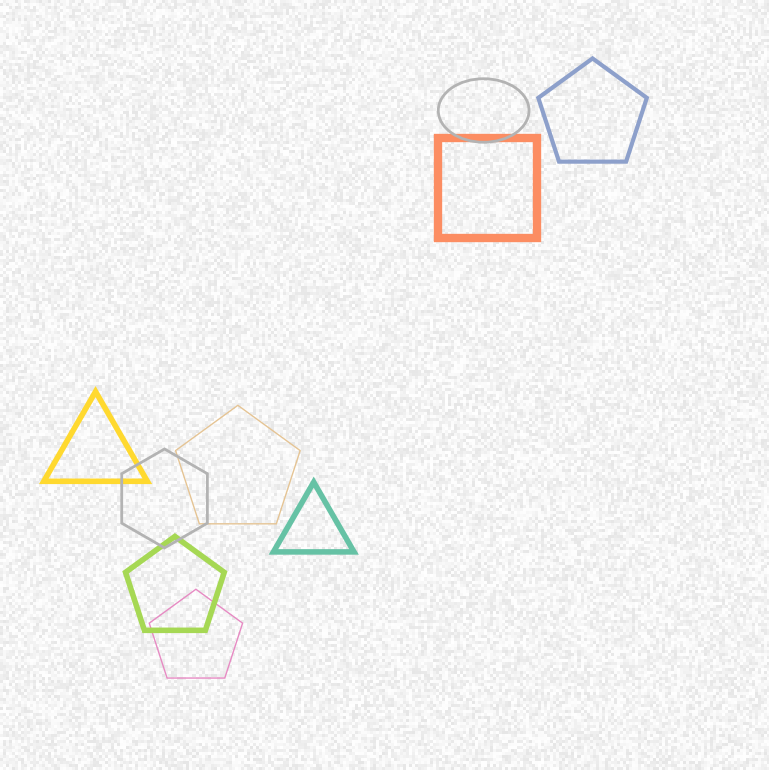[{"shape": "triangle", "thickness": 2, "radius": 0.3, "center": [0.407, 0.313]}, {"shape": "square", "thickness": 3, "radius": 0.32, "center": [0.633, 0.756]}, {"shape": "pentagon", "thickness": 1.5, "radius": 0.37, "center": [0.77, 0.85]}, {"shape": "pentagon", "thickness": 0.5, "radius": 0.32, "center": [0.254, 0.171]}, {"shape": "pentagon", "thickness": 2, "radius": 0.34, "center": [0.227, 0.236]}, {"shape": "triangle", "thickness": 2, "radius": 0.39, "center": [0.124, 0.414]}, {"shape": "pentagon", "thickness": 0.5, "radius": 0.43, "center": [0.309, 0.389]}, {"shape": "hexagon", "thickness": 1, "radius": 0.32, "center": [0.214, 0.353]}, {"shape": "oval", "thickness": 1, "radius": 0.29, "center": [0.628, 0.857]}]